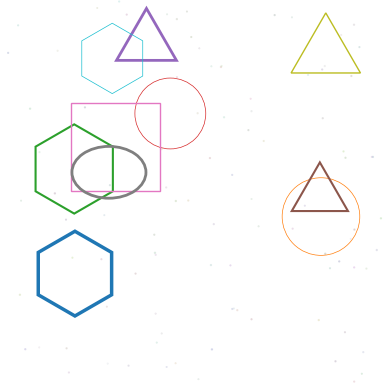[{"shape": "hexagon", "thickness": 2.5, "radius": 0.55, "center": [0.195, 0.289]}, {"shape": "circle", "thickness": 0.5, "radius": 0.5, "center": [0.834, 0.438]}, {"shape": "hexagon", "thickness": 1.5, "radius": 0.58, "center": [0.193, 0.561]}, {"shape": "circle", "thickness": 0.5, "radius": 0.46, "center": [0.442, 0.705]}, {"shape": "triangle", "thickness": 2, "radius": 0.45, "center": [0.38, 0.888]}, {"shape": "triangle", "thickness": 1.5, "radius": 0.42, "center": [0.831, 0.494]}, {"shape": "square", "thickness": 1, "radius": 0.57, "center": [0.3, 0.618]}, {"shape": "oval", "thickness": 2, "radius": 0.48, "center": [0.283, 0.552]}, {"shape": "triangle", "thickness": 1, "radius": 0.52, "center": [0.846, 0.862]}, {"shape": "hexagon", "thickness": 0.5, "radius": 0.46, "center": [0.292, 0.848]}]